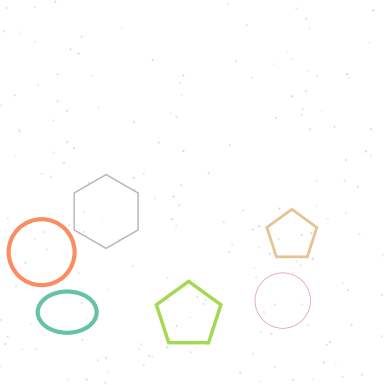[{"shape": "oval", "thickness": 3, "radius": 0.38, "center": [0.174, 0.189]}, {"shape": "circle", "thickness": 3, "radius": 0.43, "center": [0.108, 0.345]}, {"shape": "circle", "thickness": 0.5, "radius": 0.36, "center": [0.734, 0.219]}, {"shape": "pentagon", "thickness": 2.5, "radius": 0.44, "center": [0.49, 0.181]}, {"shape": "pentagon", "thickness": 2, "radius": 0.34, "center": [0.758, 0.388]}, {"shape": "hexagon", "thickness": 1, "radius": 0.48, "center": [0.276, 0.451]}]